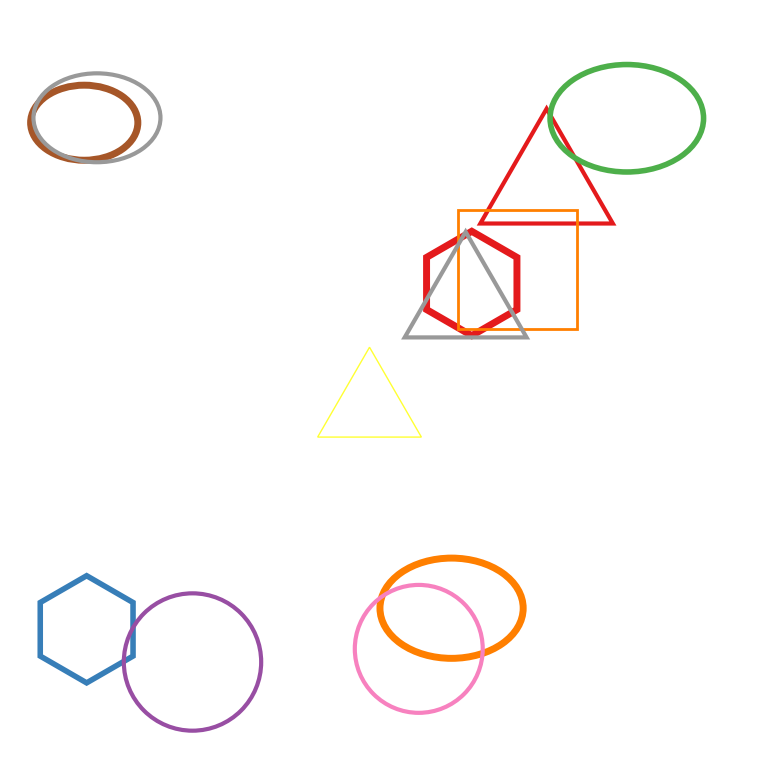[{"shape": "hexagon", "thickness": 2.5, "radius": 0.34, "center": [0.613, 0.632]}, {"shape": "triangle", "thickness": 1.5, "radius": 0.5, "center": [0.71, 0.759]}, {"shape": "hexagon", "thickness": 2, "radius": 0.35, "center": [0.113, 0.183]}, {"shape": "oval", "thickness": 2, "radius": 0.5, "center": [0.814, 0.846]}, {"shape": "circle", "thickness": 1.5, "radius": 0.45, "center": [0.25, 0.14]}, {"shape": "oval", "thickness": 2.5, "radius": 0.46, "center": [0.586, 0.21]}, {"shape": "square", "thickness": 1, "radius": 0.39, "center": [0.672, 0.65]}, {"shape": "triangle", "thickness": 0.5, "radius": 0.39, "center": [0.48, 0.471]}, {"shape": "oval", "thickness": 2.5, "radius": 0.35, "center": [0.109, 0.841]}, {"shape": "circle", "thickness": 1.5, "radius": 0.42, "center": [0.544, 0.157]}, {"shape": "triangle", "thickness": 1.5, "radius": 0.46, "center": [0.605, 0.607]}, {"shape": "oval", "thickness": 1.5, "radius": 0.41, "center": [0.126, 0.847]}]